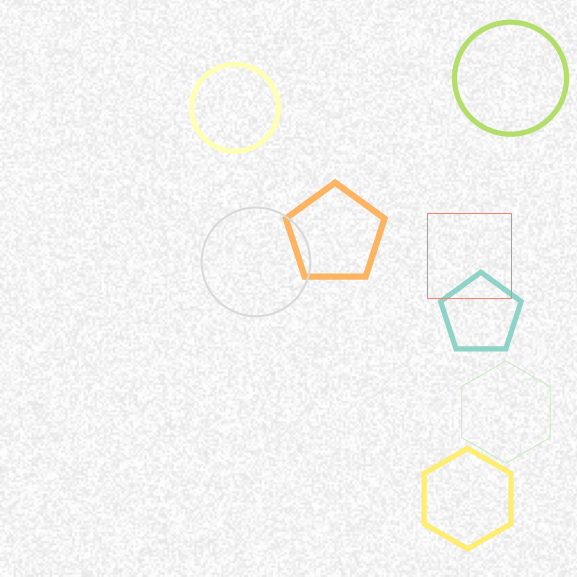[{"shape": "pentagon", "thickness": 2.5, "radius": 0.37, "center": [0.833, 0.454]}, {"shape": "circle", "thickness": 2.5, "radius": 0.38, "center": [0.407, 0.812]}, {"shape": "square", "thickness": 0.5, "radius": 0.37, "center": [0.812, 0.557]}, {"shape": "pentagon", "thickness": 3, "radius": 0.45, "center": [0.58, 0.593]}, {"shape": "circle", "thickness": 2.5, "radius": 0.48, "center": [0.884, 0.864]}, {"shape": "circle", "thickness": 1, "radius": 0.47, "center": [0.443, 0.546]}, {"shape": "hexagon", "thickness": 0.5, "radius": 0.44, "center": [0.876, 0.286]}, {"shape": "hexagon", "thickness": 2.5, "radius": 0.44, "center": [0.81, 0.136]}]